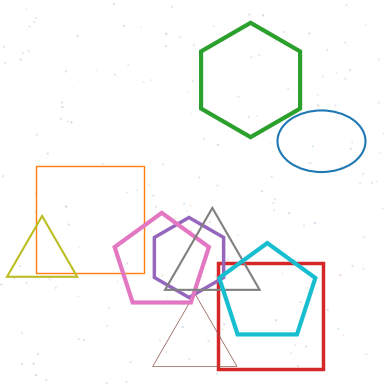[{"shape": "oval", "thickness": 1.5, "radius": 0.57, "center": [0.835, 0.633]}, {"shape": "square", "thickness": 1, "radius": 0.7, "center": [0.233, 0.43]}, {"shape": "hexagon", "thickness": 3, "radius": 0.74, "center": [0.651, 0.792]}, {"shape": "square", "thickness": 2.5, "radius": 0.68, "center": [0.702, 0.179]}, {"shape": "hexagon", "thickness": 2.5, "radius": 0.52, "center": [0.491, 0.331]}, {"shape": "triangle", "thickness": 0.5, "radius": 0.63, "center": [0.506, 0.111]}, {"shape": "pentagon", "thickness": 3, "radius": 0.64, "center": [0.42, 0.318]}, {"shape": "triangle", "thickness": 1.5, "radius": 0.71, "center": [0.552, 0.318]}, {"shape": "triangle", "thickness": 1.5, "radius": 0.53, "center": [0.109, 0.334]}, {"shape": "pentagon", "thickness": 3, "radius": 0.66, "center": [0.694, 0.237]}]